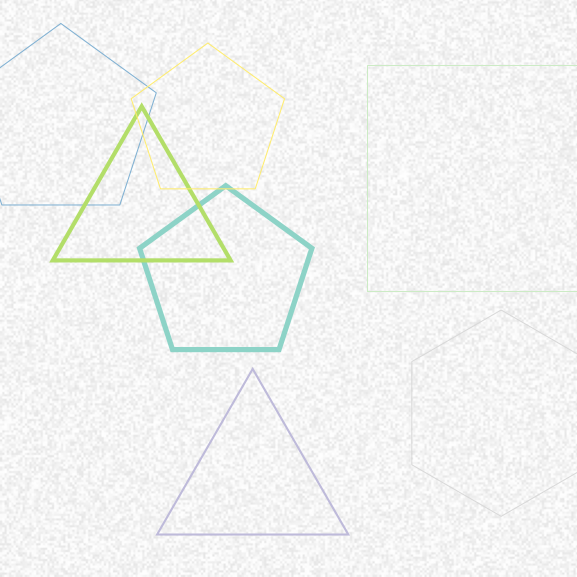[{"shape": "pentagon", "thickness": 2.5, "radius": 0.78, "center": [0.391, 0.521]}, {"shape": "triangle", "thickness": 1, "radius": 0.96, "center": [0.438, 0.169]}, {"shape": "pentagon", "thickness": 0.5, "radius": 0.87, "center": [0.105, 0.785]}, {"shape": "triangle", "thickness": 2, "radius": 0.89, "center": [0.245, 0.637]}, {"shape": "hexagon", "thickness": 0.5, "radius": 0.89, "center": [0.868, 0.284]}, {"shape": "square", "thickness": 0.5, "radius": 0.98, "center": [0.833, 0.691]}, {"shape": "pentagon", "thickness": 0.5, "radius": 0.7, "center": [0.36, 0.785]}]